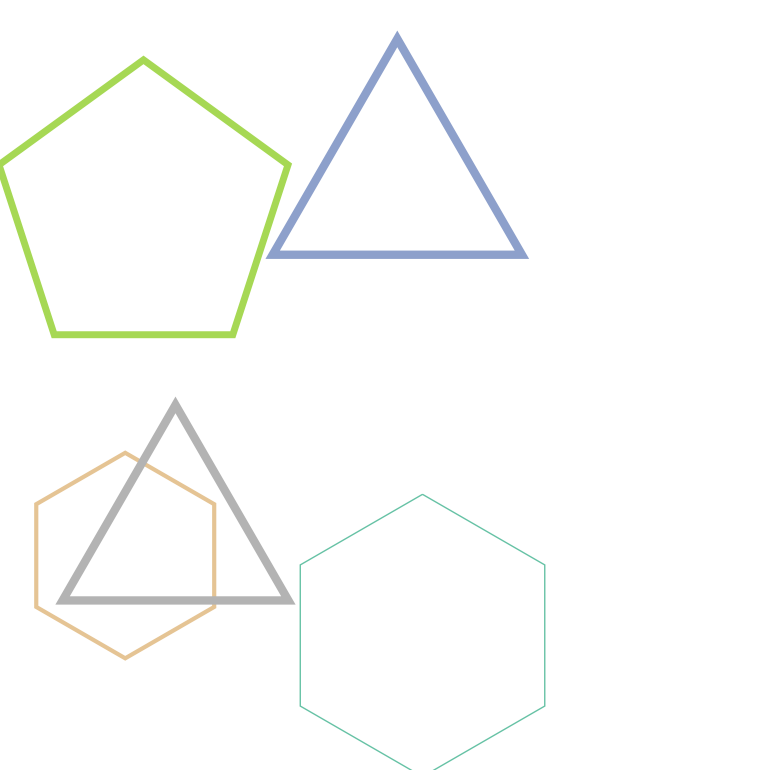[{"shape": "hexagon", "thickness": 0.5, "radius": 0.92, "center": [0.549, 0.175]}, {"shape": "triangle", "thickness": 3, "radius": 0.93, "center": [0.516, 0.763]}, {"shape": "pentagon", "thickness": 2.5, "radius": 0.99, "center": [0.186, 0.725]}, {"shape": "hexagon", "thickness": 1.5, "radius": 0.67, "center": [0.163, 0.278]}, {"shape": "triangle", "thickness": 3, "radius": 0.85, "center": [0.228, 0.305]}]